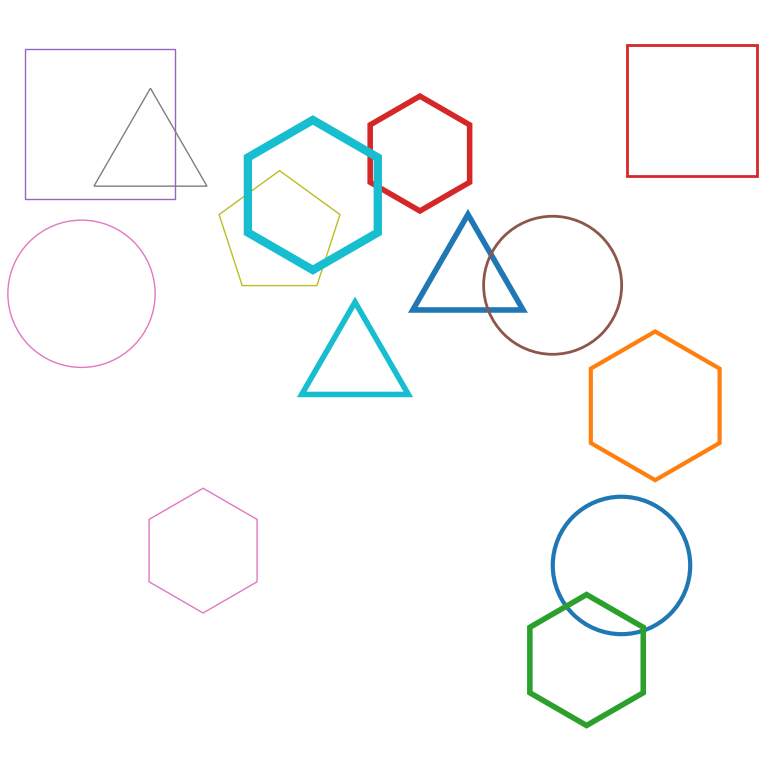[{"shape": "circle", "thickness": 1.5, "radius": 0.45, "center": [0.807, 0.266]}, {"shape": "triangle", "thickness": 2, "radius": 0.41, "center": [0.608, 0.639]}, {"shape": "hexagon", "thickness": 1.5, "radius": 0.48, "center": [0.851, 0.473]}, {"shape": "hexagon", "thickness": 2, "radius": 0.43, "center": [0.762, 0.143]}, {"shape": "square", "thickness": 1, "radius": 0.42, "center": [0.899, 0.857]}, {"shape": "hexagon", "thickness": 2, "radius": 0.37, "center": [0.545, 0.801]}, {"shape": "square", "thickness": 0.5, "radius": 0.49, "center": [0.13, 0.84]}, {"shape": "circle", "thickness": 1, "radius": 0.45, "center": [0.718, 0.63]}, {"shape": "circle", "thickness": 0.5, "radius": 0.48, "center": [0.106, 0.618]}, {"shape": "hexagon", "thickness": 0.5, "radius": 0.4, "center": [0.264, 0.285]}, {"shape": "triangle", "thickness": 0.5, "radius": 0.42, "center": [0.195, 0.801]}, {"shape": "pentagon", "thickness": 0.5, "radius": 0.41, "center": [0.363, 0.696]}, {"shape": "triangle", "thickness": 2, "radius": 0.4, "center": [0.461, 0.528]}, {"shape": "hexagon", "thickness": 3, "radius": 0.49, "center": [0.406, 0.747]}]